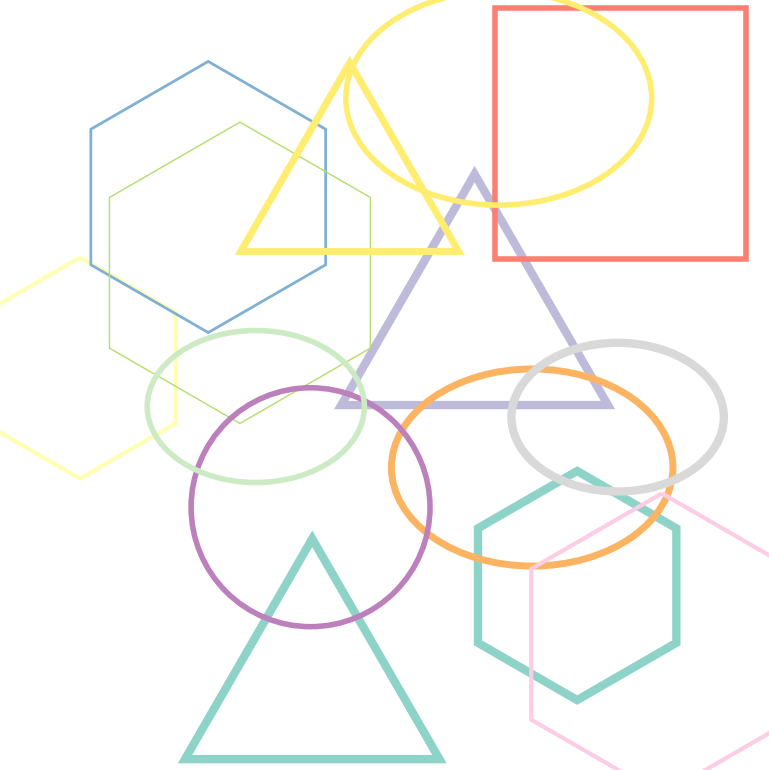[{"shape": "triangle", "thickness": 3, "radius": 0.95, "center": [0.406, 0.11]}, {"shape": "hexagon", "thickness": 3, "radius": 0.74, "center": [0.75, 0.24]}, {"shape": "hexagon", "thickness": 1.5, "radius": 0.72, "center": [0.104, 0.522]}, {"shape": "triangle", "thickness": 3, "radius": 1.0, "center": [0.616, 0.574]}, {"shape": "square", "thickness": 2, "radius": 0.81, "center": [0.806, 0.826]}, {"shape": "hexagon", "thickness": 1, "radius": 0.88, "center": [0.27, 0.744]}, {"shape": "oval", "thickness": 2.5, "radius": 0.91, "center": [0.691, 0.393]}, {"shape": "hexagon", "thickness": 0.5, "radius": 0.98, "center": [0.312, 0.646]}, {"shape": "hexagon", "thickness": 1.5, "radius": 0.98, "center": [0.86, 0.163]}, {"shape": "oval", "thickness": 3, "radius": 0.69, "center": [0.802, 0.458]}, {"shape": "circle", "thickness": 2, "radius": 0.78, "center": [0.403, 0.341]}, {"shape": "oval", "thickness": 2, "radius": 0.7, "center": [0.332, 0.472]}, {"shape": "triangle", "thickness": 2.5, "radius": 0.82, "center": [0.454, 0.755]}, {"shape": "oval", "thickness": 2, "radius": 0.99, "center": [0.648, 0.873]}]